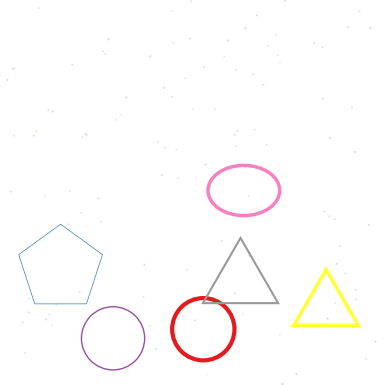[{"shape": "circle", "thickness": 3, "radius": 0.4, "center": [0.528, 0.145]}, {"shape": "pentagon", "thickness": 0.5, "radius": 0.57, "center": [0.157, 0.303]}, {"shape": "circle", "thickness": 1, "radius": 0.41, "center": [0.294, 0.121]}, {"shape": "triangle", "thickness": 2.5, "radius": 0.48, "center": [0.847, 0.203]}, {"shape": "oval", "thickness": 2.5, "radius": 0.47, "center": [0.633, 0.505]}, {"shape": "triangle", "thickness": 1.5, "radius": 0.56, "center": [0.625, 0.269]}]